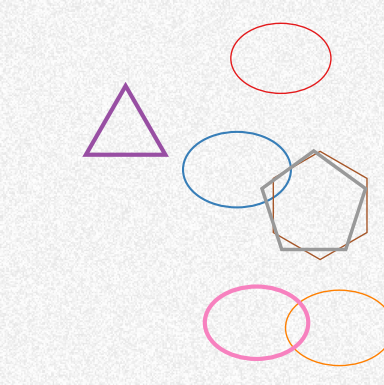[{"shape": "oval", "thickness": 1, "radius": 0.65, "center": [0.73, 0.848]}, {"shape": "oval", "thickness": 1.5, "radius": 0.7, "center": [0.615, 0.559]}, {"shape": "triangle", "thickness": 3, "radius": 0.6, "center": [0.326, 0.658]}, {"shape": "oval", "thickness": 1, "radius": 0.7, "center": [0.882, 0.148]}, {"shape": "hexagon", "thickness": 1, "radius": 0.7, "center": [0.832, 0.466]}, {"shape": "oval", "thickness": 3, "radius": 0.67, "center": [0.666, 0.162]}, {"shape": "pentagon", "thickness": 2.5, "radius": 0.71, "center": [0.815, 0.466]}]